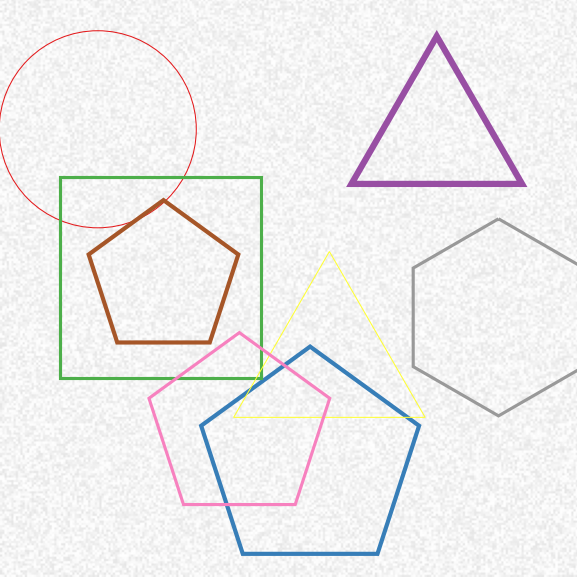[{"shape": "circle", "thickness": 0.5, "radius": 0.85, "center": [0.169, 0.775]}, {"shape": "pentagon", "thickness": 2, "radius": 0.99, "center": [0.537, 0.201]}, {"shape": "square", "thickness": 1.5, "radius": 0.87, "center": [0.279, 0.518]}, {"shape": "triangle", "thickness": 3, "radius": 0.85, "center": [0.756, 0.766]}, {"shape": "triangle", "thickness": 0.5, "radius": 0.96, "center": [0.57, 0.372]}, {"shape": "pentagon", "thickness": 2, "radius": 0.68, "center": [0.283, 0.516]}, {"shape": "pentagon", "thickness": 1.5, "radius": 0.82, "center": [0.414, 0.259]}, {"shape": "hexagon", "thickness": 1.5, "radius": 0.85, "center": [0.863, 0.45]}]